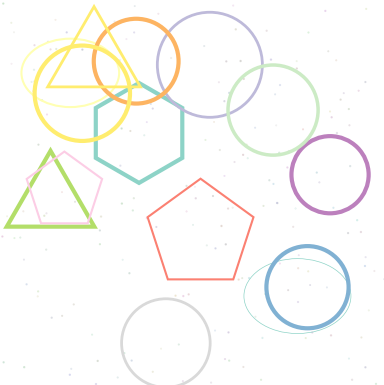[{"shape": "hexagon", "thickness": 3, "radius": 0.65, "center": [0.361, 0.655]}, {"shape": "oval", "thickness": 0.5, "radius": 0.69, "center": [0.773, 0.231]}, {"shape": "oval", "thickness": 1.5, "radius": 0.63, "center": [0.183, 0.811]}, {"shape": "circle", "thickness": 2, "radius": 0.68, "center": [0.545, 0.832]}, {"shape": "pentagon", "thickness": 1.5, "radius": 0.72, "center": [0.521, 0.391]}, {"shape": "circle", "thickness": 3, "radius": 0.53, "center": [0.799, 0.254]}, {"shape": "circle", "thickness": 3, "radius": 0.55, "center": [0.354, 0.841]}, {"shape": "triangle", "thickness": 3, "radius": 0.66, "center": [0.131, 0.477]}, {"shape": "pentagon", "thickness": 1.5, "radius": 0.52, "center": [0.167, 0.503]}, {"shape": "circle", "thickness": 2, "radius": 0.58, "center": [0.431, 0.109]}, {"shape": "circle", "thickness": 3, "radius": 0.5, "center": [0.857, 0.546]}, {"shape": "circle", "thickness": 2.5, "radius": 0.59, "center": [0.709, 0.714]}, {"shape": "circle", "thickness": 3, "radius": 0.62, "center": [0.214, 0.758]}, {"shape": "triangle", "thickness": 2, "radius": 0.7, "center": [0.244, 0.844]}]